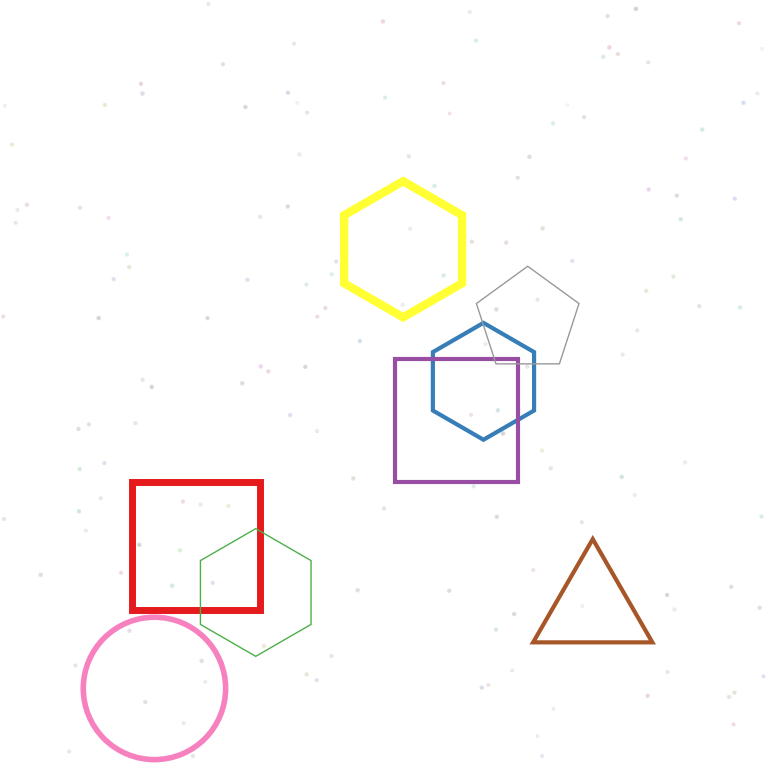[{"shape": "square", "thickness": 2.5, "radius": 0.42, "center": [0.255, 0.291]}, {"shape": "hexagon", "thickness": 1.5, "radius": 0.38, "center": [0.628, 0.505]}, {"shape": "hexagon", "thickness": 0.5, "radius": 0.41, "center": [0.332, 0.231]}, {"shape": "square", "thickness": 1.5, "radius": 0.4, "center": [0.593, 0.454]}, {"shape": "hexagon", "thickness": 3, "radius": 0.44, "center": [0.524, 0.676]}, {"shape": "triangle", "thickness": 1.5, "radius": 0.45, "center": [0.77, 0.21]}, {"shape": "circle", "thickness": 2, "radius": 0.46, "center": [0.201, 0.106]}, {"shape": "pentagon", "thickness": 0.5, "radius": 0.35, "center": [0.685, 0.584]}]